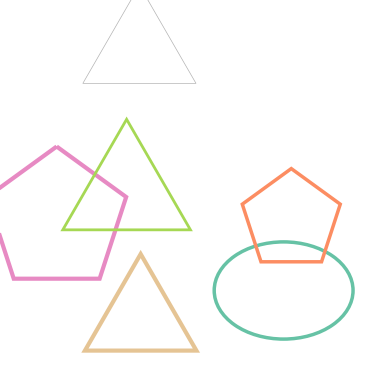[{"shape": "oval", "thickness": 2.5, "radius": 0.9, "center": [0.737, 0.245]}, {"shape": "pentagon", "thickness": 2.5, "radius": 0.67, "center": [0.757, 0.428]}, {"shape": "pentagon", "thickness": 3, "radius": 0.95, "center": [0.147, 0.43]}, {"shape": "triangle", "thickness": 2, "radius": 0.96, "center": [0.329, 0.499]}, {"shape": "triangle", "thickness": 3, "radius": 0.84, "center": [0.365, 0.173]}, {"shape": "triangle", "thickness": 0.5, "radius": 0.85, "center": [0.362, 0.868]}]